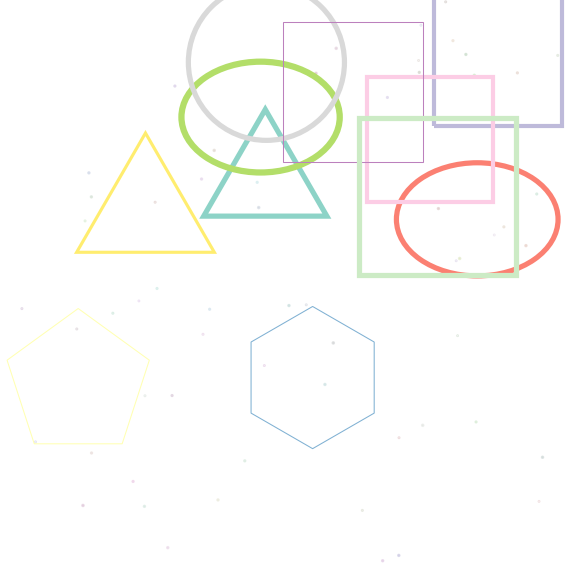[{"shape": "triangle", "thickness": 2.5, "radius": 0.62, "center": [0.459, 0.686]}, {"shape": "pentagon", "thickness": 0.5, "radius": 0.65, "center": [0.135, 0.335]}, {"shape": "square", "thickness": 2, "radius": 0.55, "center": [0.862, 0.891]}, {"shape": "oval", "thickness": 2.5, "radius": 0.7, "center": [0.826, 0.619]}, {"shape": "hexagon", "thickness": 0.5, "radius": 0.62, "center": [0.541, 0.345]}, {"shape": "oval", "thickness": 3, "radius": 0.69, "center": [0.451, 0.796]}, {"shape": "square", "thickness": 2, "radius": 0.54, "center": [0.745, 0.757]}, {"shape": "circle", "thickness": 2.5, "radius": 0.68, "center": [0.461, 0.891]}, {"shape": "square", "thickness": 0.5, "radius": 0.61, "center": [0.611, 0.84]}, {"shape": "square", "thickness": 2.5, "radius": 0.68, "center": [0.758, 0.658]}, {"shape": "triangle", "thickness": 1.5, "radius": 0.69, "center": [0.252, 0.631]}]